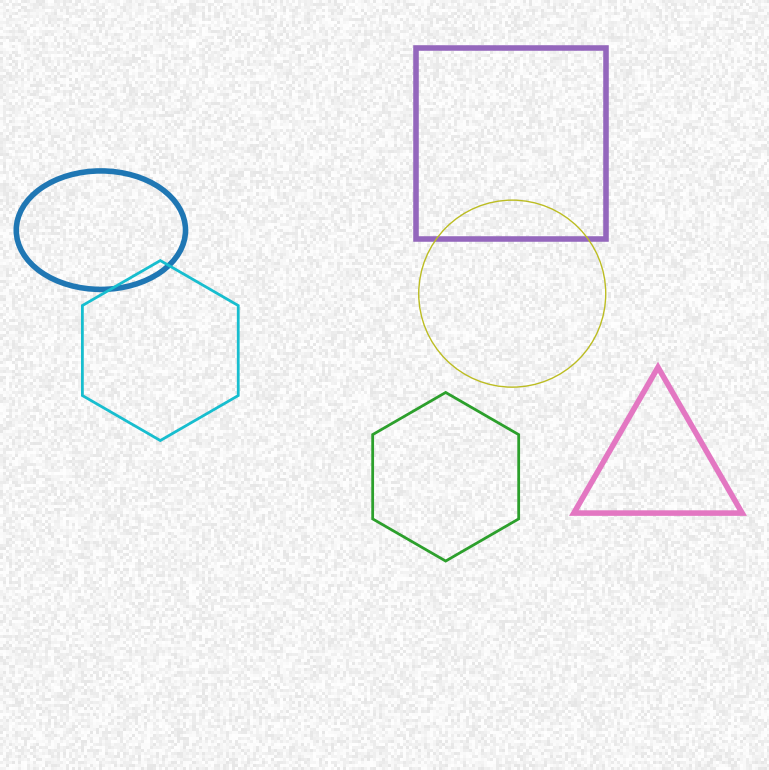[{"shape": "oval", "thickness": 2, "radius": 0.55, "center": [0.131, 0.701]}, {"shape": "hexagon", "thickness": 1, "radius": 0.55, "center": [0.579, 0.381]}, {"shape": "square", "thickness": 2, "radius": 0.62, "center": [0.664, 0.813]}, {"shape": "triangle", "thickness": 2, "radius": 0.63, "center": [0.855, 0.397]}, {"shape": "circle", "thickness": 0.5, "radius": 0.61, "center": [0.665, 0.619]}, {"shape": "hexagon", "thickness": 1, "radius": 0.58, "center": [0.208, 0.545]}]